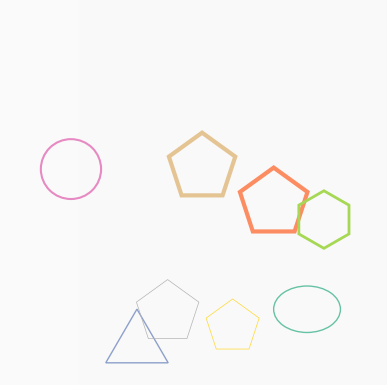[{"shape": "oval", "thickness": 1, "radius": 0.43, "center": [0.792, 0.197]}, {"shape": "pentagon", "thickness": 3, "radius": 0.46, "center": [0.706, 0.473]}, {"shape": "triangle", "thickness": 1, "radius": 0.46, "center": [0.353, 0.104]}, {"shape": "circle", "thickness": 1.5, "radius": 0.39, "center": [0.183, 0.561]}, {"shape": "hexagon", "thickness": 2, "radius": 0.37, "center": [0.836, 0.43]}, {"shape": "pentagon", "thickness": 0.5, "radius": 0.36, "center": [0.6, 0.152]}, {"shape": "pentagon", "thickness": 3, "radius": 0.45, "center": [0.522, 0.565]}, {"shape": "pentagon", "thickness": 0.5, "radius": 0.42, "center": [0.433, 0.189]}]